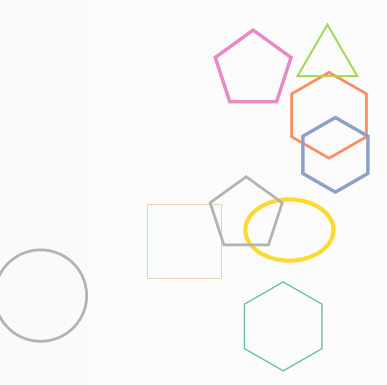[{"shape": "hexagon", "thickness": 1, "radius": 0.58, "center": [0.731, 0.152]}, {"shape": "hexagon", "thickness": 2, "radius": 0.56, "center": [0.849, 0.701]}, {"shape": "hexagon", "thickness": 2.5, "radius": 0.48, "center": [0.866, 0.598]}, {"shape": "pentagon", "thickness": 2.5, "radius": 0.51, "center": [0.653, 0.819]}, {"shape": "triangle", "thickness": 1.5, "radius": 0.45, "center": [0.845, 0.847]}, {"shape": "oval", "thickness": 3, "radius": 0.57, "center": [0.747, 0.403]}, {"shape": "square", "thickness": 0.5, "radius": 0.48, "center": [0.475, 0.373]}, {"shape": "pentagon", "thickness": 2, "radius": 0.49, "center": [0.635, 0.443]}, {"shape": "circle", "thickness": 2, "radius": 0.59, "center": [0.105, 0.232]}]